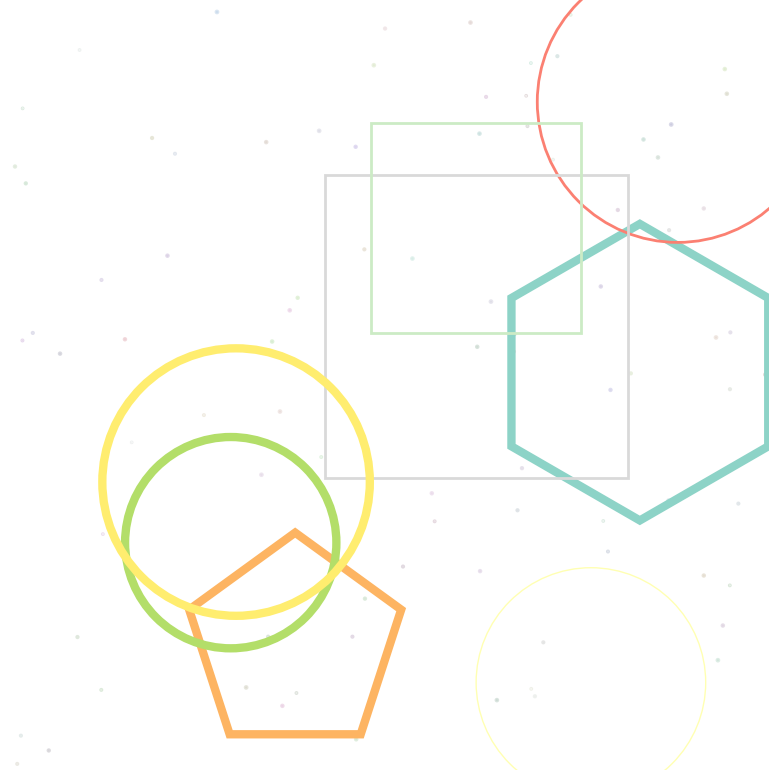[{"shape": "hexagon", "thickness": 3, "radius": 0.96, "center": [0.831, 0.517]}, {"shape": "circle", "thickness": 0.5, "radius": 0.75, "center": [0.767, 0.114]}, {"shape": "circle", "thickness": 1, "radius": 0.91, "center": [0.88, 0.868]}, {"shape": "pentagon", "thickness": 3, "radius": 0.72, "center": [0.383, 0.164]}, {"shape": "circle", "thickness": 3, "radius": 0.69, "center": [0.3, 0.295]}, {"shape": "square", "thickness": 1, "radius": 0.98, "center": [0.619, 0.576]}, {"shape": "square", "thickness": 1, "radius": 0.68, "center": [0.618, 0.704]}, {"shape": "circle", "thickness": 3, "radius": 0.87, "center": [0.307, 0.374]}]